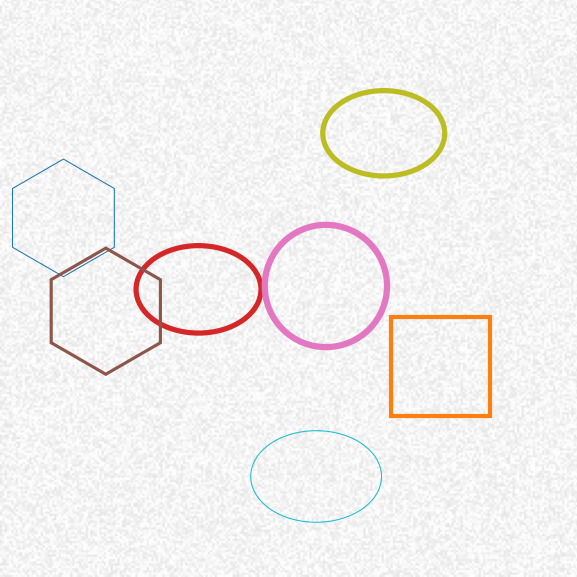[{"shape": "hexagon", "thickness": 0.5, "radius": 0.51, "center": [0.11, 0.622]}, {"shape": "square", "thickness": 2, "radius": 0.43, "center": [0.763, 0.364]}, {"shape": "oval", "thickness": 2.5, "radius": 0.54, "center": [0.344, 0.498]}, {"shape": "hexagon", "thickness": 1.5, "radius": 0.55, "center": [0.183, 0.46]}, {"shape": "circle", "thickness": 3, "radius": 0.53, "center": [0.564, 0.504]}, {"shape": "oval", "thickness": 2.5, "radius": 0.53, "center": [0.664, 0.768]}, {"shape": "oval", "thickness": 0.5, "radius": 0.57, "center": [0.547, 0.174]}]